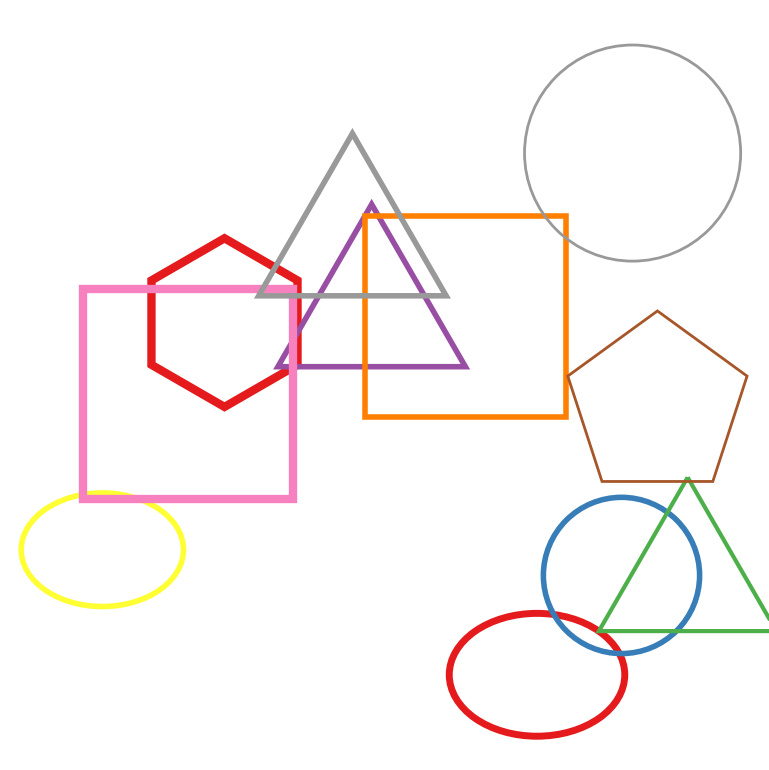[{"shape": "oval", "thickness": 2.5, "radius": 0.57, "center": [0.697, 0.124]}, {"shape": "hexagon", "thickness": 3, "radius": 0.55, "center": [0.292, 0.581]}, {"shape": "circle", "thickness": 2, "radius": 0.51, "center": [0.807, 0.253]}, {"shape": "triangle", "thickness": 1.5, "radius": 0.67, "center": [0.893, 0.247]}, {"shape": "triangle", "thickness": 2, "radius": 0.7, "center": [0.483, 0.594]}, {"shape": "square", "thickness": 2, "radius": 0.65, "center": [0.604, 0.589]}, {"shape": "oval", "thickness": 2, "radius": 0.53, "center": [0.133, 0.286]}, {"shape": "pentagon", "thickness": 1, "radius": 0.61, "center": [0.854, 0.474]}, {"shape": "square", "thickness": 3, "radius": 0.68, "center": [0.244, 0.488]}, {"shape": "circle", "thickness": 1, "radius": 0.7, "center": [0.822, 0.801]}, {"shape": "triangle", "thickness": 2, "radius": 0.7, "center": [0.458, 0.686]}]